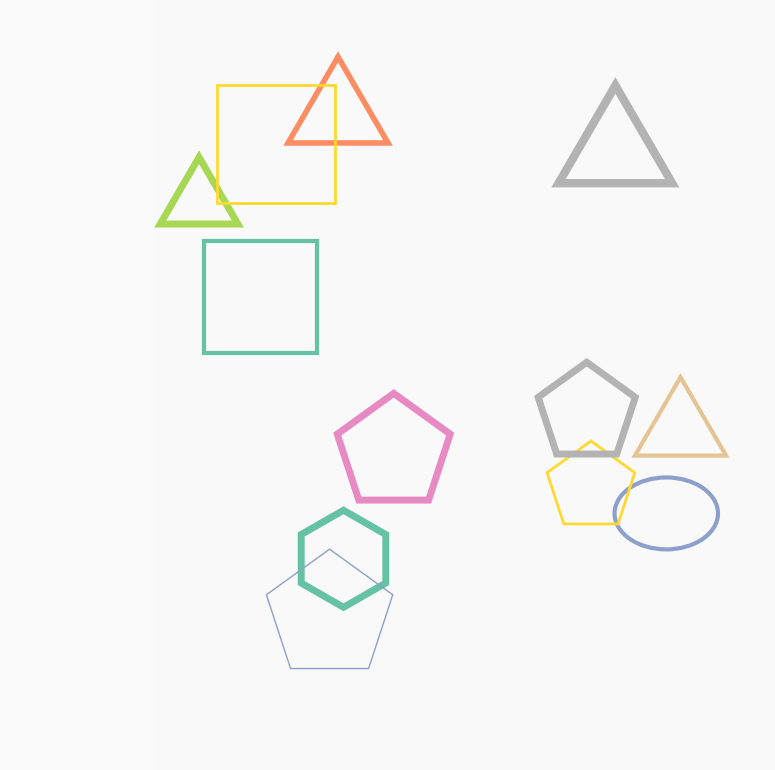[{"shape": "square", "thickness": 1.5, "radius": 0.36, "center": [0.336, 0.614]}, {"shape": "hexagon", "thickness": 2.5, "radius": 0.32, "center": [0.443, 0.274]}, {"shape": "triangle", "thickness": 2, "radius": 0.37, "center": [0.436, 0.852]}, {"shape": "oval", "thickness": 1.5, "radius": 0.33, "center": [0.86, 0.333]}, {"shape": "pentagon", "thickness": 0.5, "radius": 0.43, "center": [0.425, 0.201]}, {"shape": "pentagon", "thickness": 2.5, "radius": 0.38, "center": [0.508, 0.413]}, {"shape": "triangle", "thickness": 2.5, "radius": 0.29, "center": [0.257, 0.738]}, {"shape": "square", "thickness": 1, "radius": 0.38, "center": [0.356, 0.813]}, {"shape": "pentagon", "thickness": 1, "radius": 0.3, "center": [0.762, 0.368]}, {"shape": "triangle", "thickness": 1.5, "radius": 0.34, "center": [0.878, 0.442]}, {"shape": "triangle", "thickness": 3, "radius": 0.42, "center": [0.794, 0.804]}, {"shape": "pentagon", "thickness": 2.5, "radius": 0.33, "center": [0.757, 0.464]}]